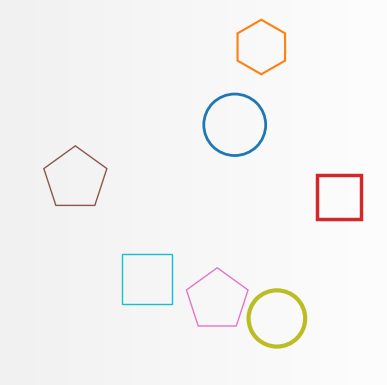[{"shape": "circle", "thickness": 2, "radius": 0.4, "center": [0.606, 0.676]}, {"shape": "hexagon", "thickness": 1.5, "radius": 0.35, "center": [0.674, 0.878]}, {"shape": "square", "thickness": 2.5, "radius": 0.29, "center": [0.875, 0.488]}, {"shape": "pentagon", "thickness": 1, "radius": 0.43, "center": [0.194, 0.536]}, {"shape": "pentagon", "thickness": 1, "radius": 0.42, "center": [0.561, 0.221]}, {"shape": "circle", "thickness": 3, "radius": 0.37, "center": [0.715, 0.173]}, {"shape": "square", "thickness": 1, "radius": 0.33, "center": [0.379, 0.276]}]